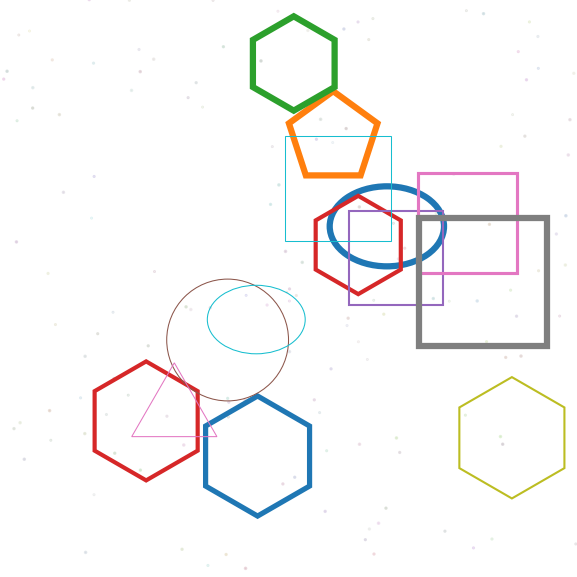[{"shape": "hexagon", "thickness": 2.5, "radius": 0.52, "center": [0.446, 0.209]}, {"shape": "oval", "thickness": 3, "radius": 0.49, "center": [0.67, 0.607]}, {"shape": "pentagon", "thickness": 3, "radius": 0.4, "center": [0.577, 0.761]}, {"shape": "hexagon", "thickness": 3, "radius": 0.41, "center": [0.509, 0.889]}, {"shape": "hexagon", "thickness": 2, "radius": 0.52, "center": [0.253, 0.27]}, {"shape": "hexagon", "thickness": 2, "radius": 0.43, "center": [0.62, 0.575]}, {"shape": "square", "thickness": 1, "radius": 0.41, "center": [0.685, 0.552]}, {"shape": "circle", "thickness": 0.5, "radius": 0.53, "center": [0.394, 0.41]}, {"shape": "square", "thickness": 1.5, "radius": 0.43, "center": [0.81, 0.613]}, {"shape": "triangle", "thickness": 0.5, "radius": 0.43, "center": [0.302, 0.286]}, {"shape": "square", "thickness": 3, "radius": 0.55, "center": [0.837, 0.511]}, {"shape": "hexagon", "thickness": 1, "radius": 0.53, "center": [0.886, 0.241]}, {"shape": "oval", "thickness": 0.5, "radius": 0.42, "center": [0.444, 0.446]}, {"shape": "square", "thickness": 0.5, "radius": 0.46, "center": [0.585, 0.673]}]